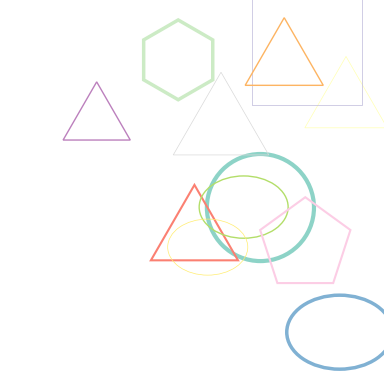[{"shape": "circle", "thickness": 3, "radius": 0.7, "center": [0.676, 0.461]}, {"shape": "triangle", "thickness": 0.5, "radius": 0.62, "center": [0.899, 0.73]}, {"shape": "square", "thickness": 0.5, "radius": 0.72, "center": [0.797, 0.87]}, {"shape": "triangle", "thickness": 1.5, "radius": 0.65, "center": [0.505, 0.389]}, {"shape": "oval", "thickness": 2.5, "radius": 0.69, "center": [0.882, 0.137]}, {"shape": "triangle", "thickness": 1, "radius": 0.59, "center": [0.738, 0.837]}, {"shape": "oval", "thickness": 1, "radius": 0.58, "center": [0.633, 0.462]}, {"shape": "pentagon", "thickness": 1.5, "radius": 0.62, "center": [0.793, 0.364]}, {"shape": "triangle", "thickness": 0.5, "radius": 0.72, "center": [0.574, 0.669]}, {"shape": "triangle", "thickness": 1, "radius": 0.5, "center": [0.251, 0.687]}, {"shape": "hexagon", "thickness": 2.5, "radius": 0.52, "center": [0.463, 0.845]}, {"shape": "oval", "thickness": 0.5, "radius": 0.52, "center": [0.54, 0.358]}]